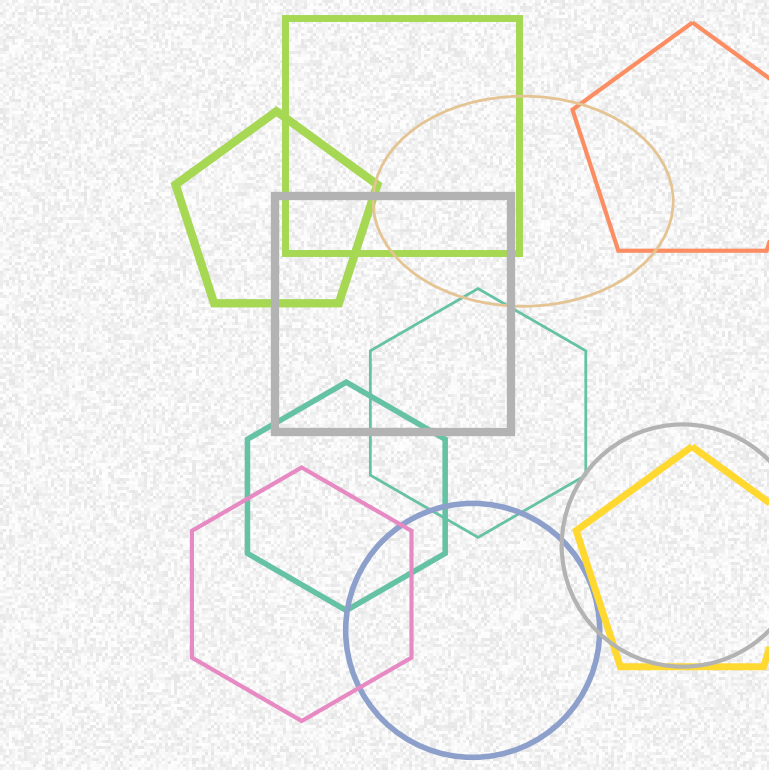[{"shape": "hexagon", "thickness": 1, "radius": 0.81, "center": [0.621, 0.464]}, {"shape": "hexagon", "thickness": 2, "radius": 0.74, "center": [0.45, 0.355]}, {"shape": "pentagon", "thickness": 1.5, "radius": 0.82, "center": [0.899, 0.807]}, {"shape": "circle", "thickness": 2, "radius": 0.82, "center": [0.614, 0.181]}, {"shape": "hexagon", "thickness": 1.5, "radius": 0.82, "center": [0.392, 0.228]}, {"shape": "pentagon", "thickness": 3, "radius": 0.69, "center": [0.359, 0.718]}, {"shape": "square", "thickness": 2.5, "radius": 0.76, "center": [0.522, 0.824]}, {"shape": "pentagon", "thickness": 2.5, "radius": 0.79, "center": [0.899, 0.262]}, {"shape": "oval", "thickness": 1, "radius": 0.97, "center": [0.679, 0.739]}, {"shape": "square", "thickness": 3, "radius": 0.77, "center": [0.51, 0.592]}, {"shape": "circle", "thickness": 1.5, "radius": 0.79, "center": [0.887, 0.291]}]